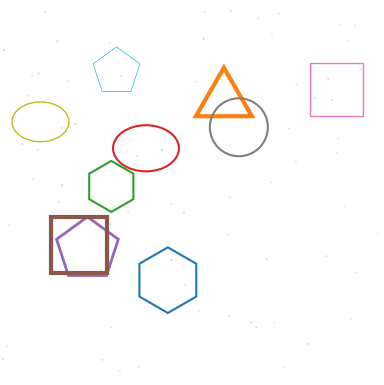[{"shape": "hexagon", "thickness": 1.5, "radius": 0.43, "center": [0.436, 0.272]}, {"shape": "triangle", "thickness": 3, "radius": 0.42, "center": [0.582, 0.74]}, {"shape": "hexagon", "thickness": 1.5, "radius": 0.33, "center": [0.289, 0.516]}, {"shape": "oval", "thickness": 1.5, "radius": 0.43, "center": [0.379, 0.615]}, {"shape": "pentagon", "thickness": 2, "radius": 0.42, "center": [0.227, 0.353]}, {"shape": "square", "thickness": 3, "radius": 0.36, "center": [0.205, 0.364]}, {"shape": "square", "thickness": 1, "radius": 0.34, "center": [0.874, 0.768]}, {"shape": "circle", "thickness": 1.5, "radius": 0.38, "center": [0.62, 0.669]}, {"shape": "oval", "thickness": 1, "radius": 0.37, "center": [0.105, 0.684]}, {"shape": "pentagon", "thickness": 0.5, "radius": 0.32, "center": [0.303, 0.814]}]